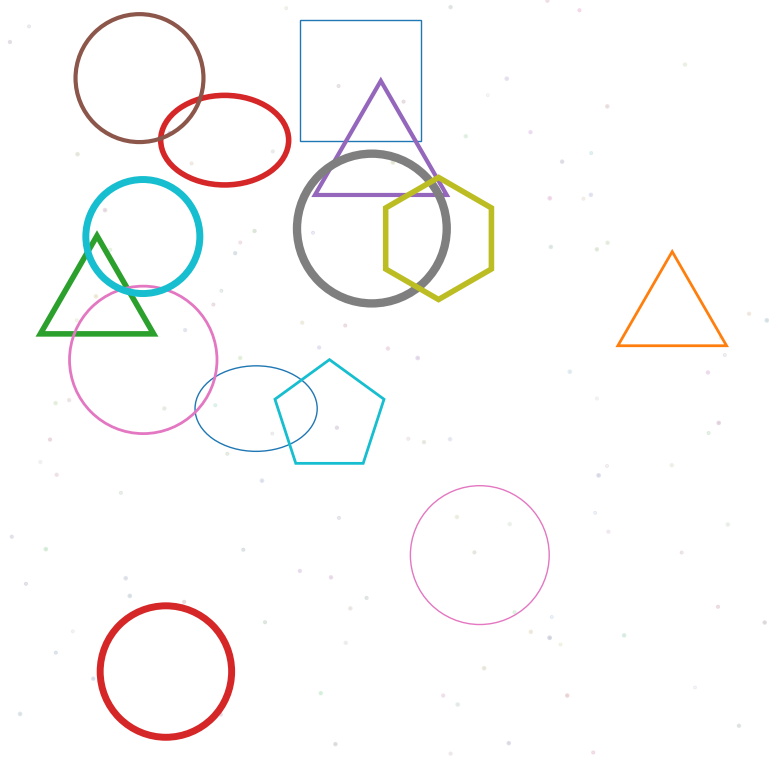[{"shape": "oval", "thickness": 0.5, "radius": 0.4, "center": [0.333, 0.469]}, {"shape": "square", "thickness": 0.5, "radius": 0.39, "center": [0.468, 0.895]}, {"shape": "triangle", "thickness": 1, "radius": 0.41, "center": [0.873, 0.592]}, {"shape": "triangle", "thickness": 2, "radius": 0.42, "center": [0.126, 0.609]}, {"shape": "oval", "thickness": 2, "radius": 0.42, "center": [0.292, 0.818]}, {"shape": "circle", "thickness": 2.5, "radius": 0.43, "center": [0.215, 0.128]}, {"shape": "triangle", "thickness": 1.5, "radius": 0.49, "center": [0.495, 0.796]}, {"shape": "circle", "thickness": 1.5, "radius": 0.42, "center": [0.181, 0.899]}, {"shape": "circle", "thickness": 0.5, "radius": 0.45, "center": [0.623, 0.279]}, {"shape": "circle", "thickness": 1, "radius": 0.48, "center": [0.186, 0.533]}, {"shape": "circle", "thickness": 3, "radius": 0.49, "center": [0.483, 0.703]}, {"shape": "hexagon", "thickness": 2, "radius": 0.4, "center": [0.57, 0.69]}, {"shape": "pentagon", "thickness": 1, "radius": 0.37, "center": [0.428, 0.458]}, {"shape": "circle", "thickness": 2.5, "radius": 0.37, "center": [0.186, 0.693]}]